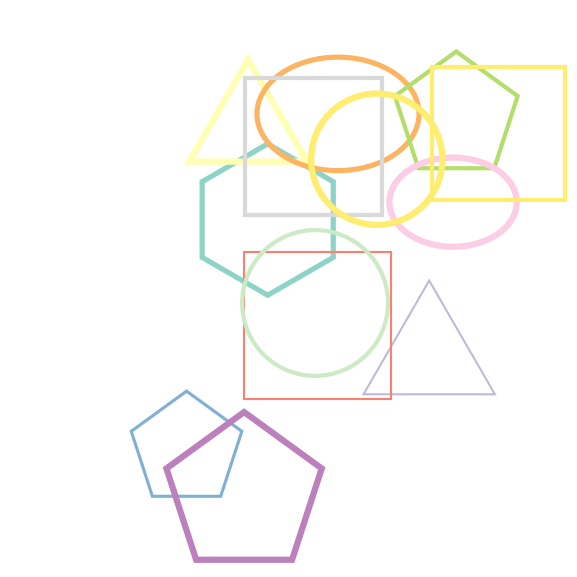[{"shape": "hexagon", "thickness": 2.5, "radius": 0.66, "center": [0.464, 0.619]}, {"shape": "triangle", "thickness": 3, "radius": 0.59, "center": [0.43, 0.778]}, {"shape": "triangle", "thickness": 1, "radius": 0.66, "center": [0.743, 0.382]}, {"shape": "square", "thickness": 1, "radius": 0.64, "center": [0.55, 0.436]}, {"shape": "pentagon", "thickness": 1.5, "radius": 0.5, "center": [0.323, 0.221]}, {"shape": "oval", "thickness": 2.5, "radius": 0.7, "center": [0.585, 0.802]}, {"shape": "pentagon", "thickness": 2, "radius": 0.56, "center": [0.79, 0.798]}, {"shape": "oval", "thickness": 3, "radius": 0.55, "center": [0.785, 0.649]}, {"shape": "square", "thickness": 2, "radius": 0.59, "center": [0.542, 0.745]}, {"shape": "pentagon", "thickness": 3, "radius": 0.71, "center": [0.423, 0.144]}, {"shape": "circle", "thickness": 2, "radius": 0.63, "center": [0.546, 0.474]}, {"shape": "square", "thickness": 2, "radius": 0.58, "center": [0.863, 0.768]}, {"shape": "circle", "thickness": 3, "radius": 0.57, "center": [0.652, 0.723]}]